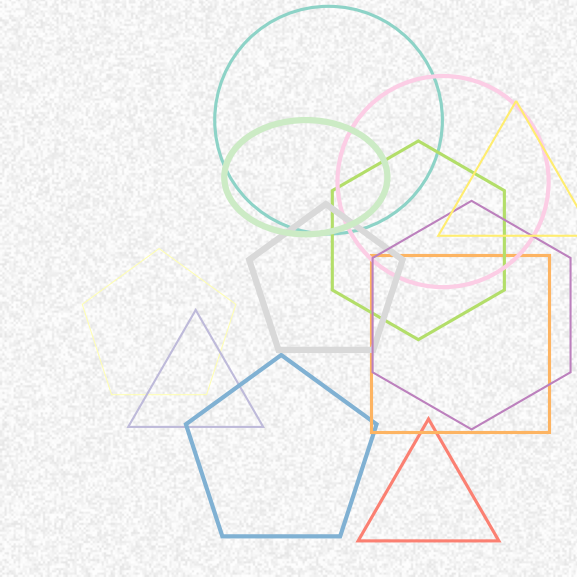[{"shape": "circle", "thickness": 1.5, "radius": 0.99, "center": [0.569, 0.791]}, {"shape": "pentagon", "thickness": 0.5, "radius": 0.7, "center": [0.275, 0.429]}, {"shape": "triangle", "thickness": 1, "radius": 0.67, "center": [0.339, 0.327]}, {"shape": "triangle", "thickness": 1.5, "radius": 0.7, "center": [0.742, 0.133]}, {"shape": "pentagon", "thickness": 2, "radius": 0.87, "center": [0.487, 0.211]}, {"shape": "square", "thickness": 1.5, "radius": 0.77, "center": [0.797, 0.404]}, {"shape": "hexagon", "thickness": 1.5, "radius": 0.86, "center": [0.724, 0.583]}, {"shape": "circle", "thickness": 2, "radius": 0.91, "center": [0.767, 0.685]}, {"shape": "pentagon", "thickness": 3, "radius": 0.7, "center": [0.564, 0.506]}, {"shape": "hexagon", "thickness": 1, "radius": 0.99, "center": [0.817, 0.453]}, {"shape": "oval", "thickness": 3, "radius": 0.71, "center": [0.53, 0.692]}, {"shape": "triangle", "thickness": 1, "radius": 0.78, "center": [0.894, 0.669]}]